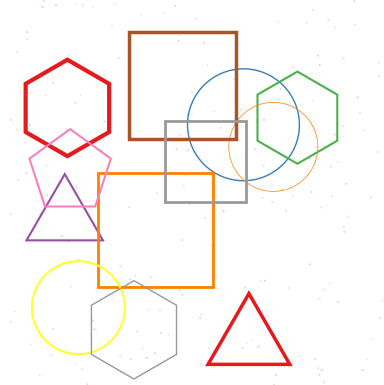[{"shape": "hexagon", "thickness": 3, "radius": 0.63, "center": [0.175, 0.72]}, {"shape": "triangle", "thickness": 2.5, "radius": 0.61, "center": [0.647, 0.115]}, {"shape": "circle", "thickness": 1, "radius": 0.73, "center": [0.632, 0.676]}, {"shape": "hexagon", "thickness": 1.5, "radius": 0.6, "center": [0.772, 0.694]}, {"shape": "triangle", "thickness": 1.5, "radius": 0.57, "center": [0.168, 0.433]}, {"shape": "square", "thickness": 2, "radius": 0.74, "center": [0.404, 0.403]}, {"shape": "circle", "thickness": 0.5, "radius": 0.58, "center": [0.71, 0.618]}, {"shape": "circle", "thickness": 1.5, "radius": 0.6, "center": [0.204, 0.201]}, {"shape": "square", "thickness": 2.5, "radius": 0.69, "center": [0.473, 0.778]}, {"shape": "pentagon", "thickness": 1.5, "radius": 0.56, "center": [0.182, 0.554]}, {"shape": "square", "thickness": 2, "radius": 0.52, "center": [0.533, 0.581]}, {"shape": "hexagon", "thickness": 1, "radius": 0.64, "center": [0.348, 0.143]}]